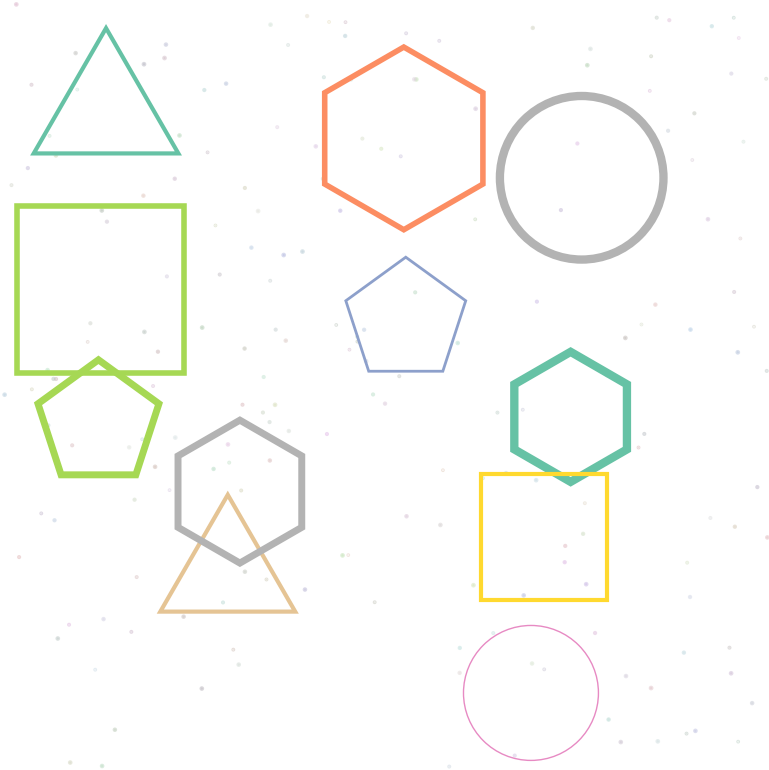[{"shape": "hexagon", "thickness": 3, "radius": 0.42, "center": [0.741, 0.459]}, {"shape": "triangle", "thickness": 1.5, "radius": 0.54, "center": [0.138, 0.855]}, {"shape": "hexagon", "thickness": 2, "radius": 0.59, "center": [0.524, 0.82]}, {"shape": "pentagon", "thickness": 1, "radius": 0.41, "center": [0.527, 0.584]}, {"shape": "circle", "thickness": 0.5, "radius": 0.44, "center": [0.69, 0.1]}, {"shape": "pentagon", "thickness": 2.5, "radius": 0.41, "center": [0.128, 0.45]}, {"shape": "square", "thickness": 2, "radius": 0.54, "center": [0.131, 0.624]}, {"shape": "square", "thickness": 1.5, "radius": 0.41, "center": [0.706, 0.303]}, {"shape": "triangle", "thickness": 1.5, "radius": 0.51, "center": [0.296, 0.256]}, {"shape": "circle", "thickness": 3, "radius": 0.53, "center": [0.755, 0.769]}, {"shape": "hexagon", "thickness": 2.5, "radius": 0.46, "center": [0.312, 0.362]}]